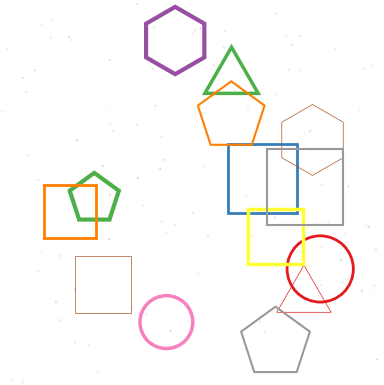[{"shape": "triangle", "thickness": 0.5, "radius": 0.41, "center": [0.789, 0.23]}, {"shape": "circle", "thickness": 2, "radius": 0.43, "center": [0.832, 0.301]}, {"shape": "square", "thickness": 2, "radius": 0.45, "center": [0.682, 0.536]}, {"shape": "triangle", "thickness": 2.5, "radius": 0.4, "center": [0.601, 0.797]}, {"shape": "pentagon", "thickness": 3, "radius": 0.34, "center": [0.245, 0.484]}, {"shape": "hexagon", "thickness": 3, "radius": 0.44, "center": [0.455, 0.895]}, {"shape": "pentagon", "thickness": 1.5, "radius": 0.46, "center": [0.601, 0.698]}, {"shape": "square", "thickness": 2, "radius": 0.34, "center": [0.182, 0.451]}, {"shape": "square", "thickness": 2.5, "radius": 0.36, "center": [0.715, 0.386]}, {"shape": "hexagon", "thickness": 0.5, "radius": 0.46, "center": [0.812, 0.636]}, {"shape": "square", "thickness": 0.5, "radius": 0.37, "center": [0.267, 0.261]}, {"shape": "circle", "thickness": 2.5, "radius": 0.34, "center": [0.432, 0.163]}, {"shape": "square", "thickness": 1.5, "radius": 0.49, "center": [0.792, 0.515]}, {"shape": "pentagon", "thickness": 1.5, "radius": 0.47, "center": [0.716, 0.11]}]